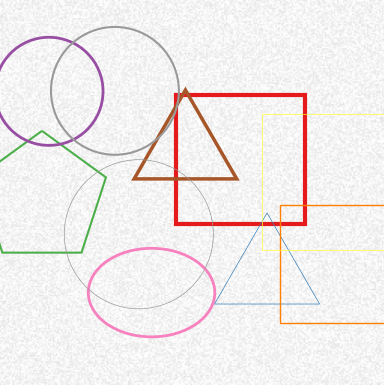[{"shape": "square", "thickness": 3, "radius": 0.84, "center": [0.625, 0.586]}, {"shape": "triangle", "thickness": 0.5, "radius": 0.79, "center": [0.694, 0.289]}, {"shape": "pentagon", "thickness": 1.5, "radius": 0.87, "center": [0.109, 0.485]}, {"shape": "circle", "thickness": 2, "radius": 0.7, "center": [0.127, 0.763]}, {"shape": "square", "thickness": 1, "radius": 0.77, "center": [0.88, 0.314]}, {"shape": "square", "thickness": 0.5, "radius": 0.88, "center": [0.856, 0.528]}, {"shape": "triangle", "thickness": 2.5, "radius": 0.77, "center": [0.482, 0.612]}, {"shape": "oval", "thickness": 2, "radius": 0.82, "center": [0.394, 0.24]}, {"shape": "circle", "thickness": 0.5, "radius": 0.97, "center": [0.361, 0.392]}, {"shape": "circle", "thickness": 1.5, "radius": 0.83, "center": [0.299, 0.764]}]